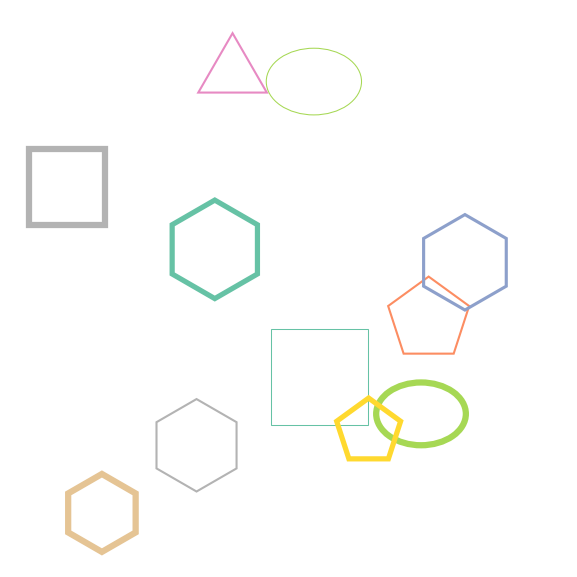[{"shape": "hexagon", "thickness": 2.5, "radius": 0.43, "center": [0.372, 0.567]}, {"shape": "square", "thickness": 0.5, "radius": 0.42, "center": [0.553, 0.347]}, {"shape": "pentagon", "thickness": 1, "radius": 0.37, "center": [0.742, 0.446]}, {"shape": "hexagon", "thickness": 1.5, "radius": 0.41, "center": [0.805, 0.545]}, {"shape": "triangle", "thickness": 1, "radius": 0.34, "center": [0.403, 0.873]}, {"shape": "oval", "thickness": 3, "radius": 0.39, "center": [0.729, 0.282]}, {"shape": "oval", "thickness": 0.5, "radius": 0.41, "center": [0.544, 0.858]}, {"shape": "pentagon", "thickness": 2.5, "radius": 0.29, "center": [0.638, 0.252]}, {"shape": "hexagon", "thickness": 3, "radius": 0.34, "center": [0.176, 0.111]}, {"shape": "square", "thickness": 3, "radius": 0.33, "center": [0.117, 0.676]}, {"shape": "hexagon", "thickness": 1, "radius": 0.4, "center": [0.34, 0.228]}]